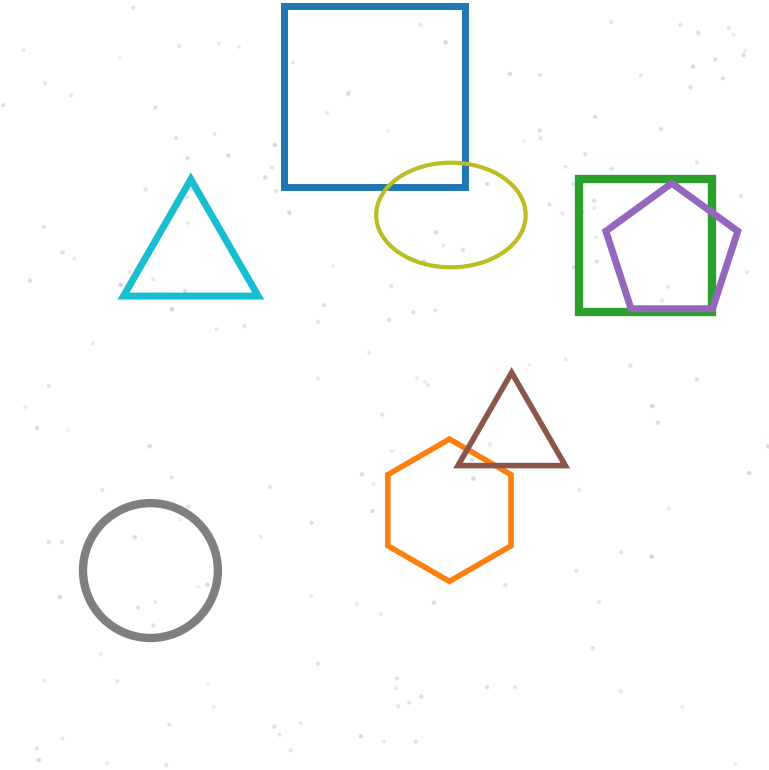[{"shape": "square", "thickness": 2.5, "radius": 0.59, "center": [0.487, 0.875]}, {"shape": "hexagon", "thickness": 2, "radius": 0.46, "center": [0.584, 0.337]}, {"shape": "square", "thickness": 3, "radius": 0.43, "center": [0.838, 0.681]}, {"shape": "pentagon", "thickness": 2.5, "radius": 0.45, "center": [0.872, 0.672]}, {"shape": "triangle", "thickness": 2, "radius": 0.4, "center": [0.664, 0.436]}, {"shape": "circle", "thickness": 3, "radius": 0.44, "center": [0.195, 0.259]}, {"shape": "oval", "thickness": 1.5, "radius": 0.49, "center": [0.586, 0.721]}, {"shape": "triangle", "thickness": 2.5, "radius": 0.51, "center": [0.248, 0.666]}]